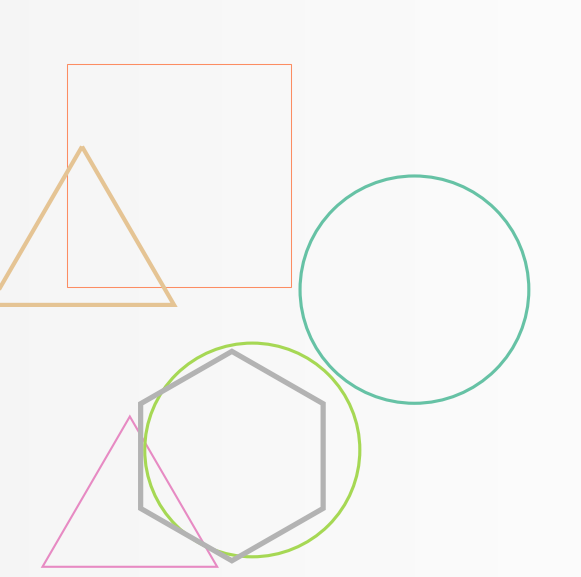[{"shape": "circle", "thickness": 1.5, "radius": 0.98, "center": [0.713, 0.498]}, {"shape": "square", "thickness": 0.5, "radius": 0.97, "center": [0.308, 0.695]}, {"shape": "triangle", "thickness": 1, "radius": 0.87, "center": [0.223, 0.104]}, {"shape": "circle", "thickness": 1.5, "radius": 0.93, "center": [0.434, 0.22]}, {"shape": "triangle", "thickness": 2, "radius": 0.91, "center": [0.141, 0.563]}, {"shape": "hexagon", "thickness": 2.5, "radius": 0.91, "center": [0.399, 0.209]}]